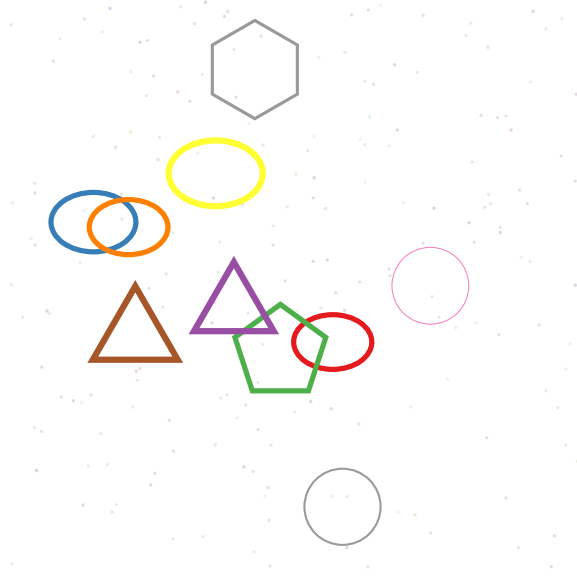[{"shape": "oval", "thickness": 2.5, "radius": 0.34, "center": [0.576, 0.407]}, {"shape": "oval", "thickness": 2.5, "radius": 0.37, "center": [0.162, 0.615]}, {"shape": "pentagon", "thickness": 2.5, "radius": 0.41, "center": [0.485, 0.389]}, {"shape": "triangle", "thickness": 3, "radius": 0.4, "center": [0.405, 0.466]}, {"shape": "oval", "thickness": 2.5, "radius": 0.34, "center": [0.223, 0.606]}, {"shape": "oval", "thickness": 3, "radius": 0.41, "center": [0.373, 0.699]}, {"shape": "triangle", "thickness": 3, "radius": 0.42, "center": [0.234, 0.419]}, {"shape": "circle", "thickness": 0.5, "radius": 0.33, "center": [0.745, 0.504]}, {"shape": "circle", "thickness": 1, "radius": 0.33, "center": [0.593, 0.122]}, {"shape": "hexagon", "thickness": 1.5, "radius": 0.43, "center": [0.441, 0.879]}]